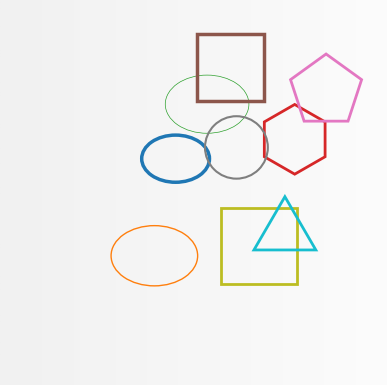[{"shape": "oval", "thickness": 2.5, "radius": 0.44, "center": [0.453, 0.588]}, {"shape": "oval", "thickness": 1, "radius": 0.56, "center": [0.398, 0.336]}, {"shape": "oval", "thickness": 0.5, "radius": 0.54, "center": [0.534, 0.729]}, {"shape": "hexagon", "thickness": 2, "radius": 0.45, "center": [0.761, 0.638]}, {"shape": "square", "thickness": 2.5, "radius": 0.43, "center": [0.594, 0.824]}, {"shape": "pentagon", "thickness": 2, "radius": 0.48, "center": [0.841, 0.763]}, {"shape": "circle", "thickness": 1.5, "radius": 0.41, "center": [0.61, 0.617]}, {"shape": "square", "thickness": 2, "radius": 0.49, "center": [0.668, 0.361]}, {"shape": "triangle", "thickness": 2, "radius": 0.46, "center": [0.735, 0.397]}]